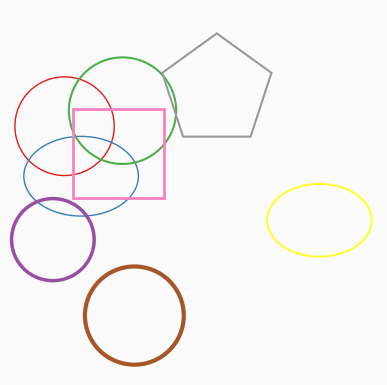[{"shape": "circle", "thickness": 1, "radius": 0.64, "center": [0.167, 0.672]}, {"shape": "oval", "thickness": 1, "radius": 0.74, "center": [0.209, 0.542]}, {"shape": "circle", "thickness": 1.5, "radius": 0.69, "center": [0.316, 0.713]}, {"shape": "circle", "thickness": 2.5, "radius": 0.53, "center": [0.136, 0.378]}, {"shape": "oval", "thickness": 1.5, "radius": 0.67, "center": [0.824, 0.428]}, {"shape": "circle", "thickness": 3, "radius": 0.64, "center": [0.347, 0.18]}, {"shape": "square", "thickness": 2, "radius": 0.58, "center": [0.306, 0.601]}, {"shape": "pentagon", "thickness": 1.5, "radius": 0.74, "center": [0.56, 0.765]}]